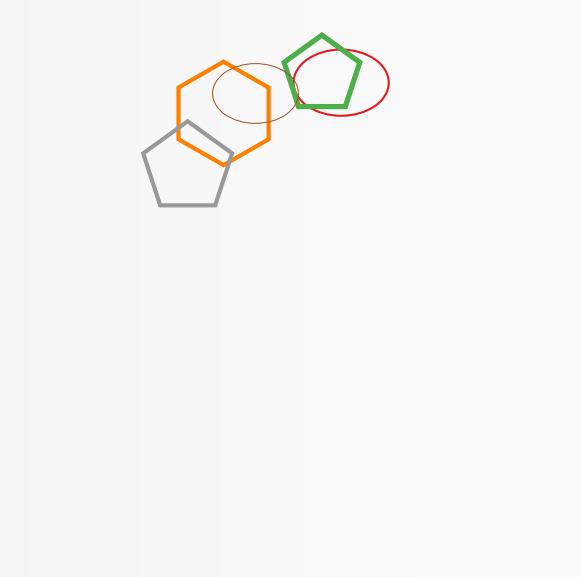[{"shape": "oval", "thickness": 1, "radius": 0.41, "center": [0.587, 0.856]}, {"shape": "pentagon", "thickness": 2.5, "radius": 0.34, "center": [0.554, 0.87]}, {"shape": "hexagon", "thickness": 2, "radius": 0.45, "center": [0.385, 0.803]}, {"shape": "oval", "thickness": 0.5, "radius": 0.37, "center": [0.44, 0.837]}, {"shape": "pentagon", "thickness": 2, "radius": 0.4, "center": [0.323, 0.709]}]